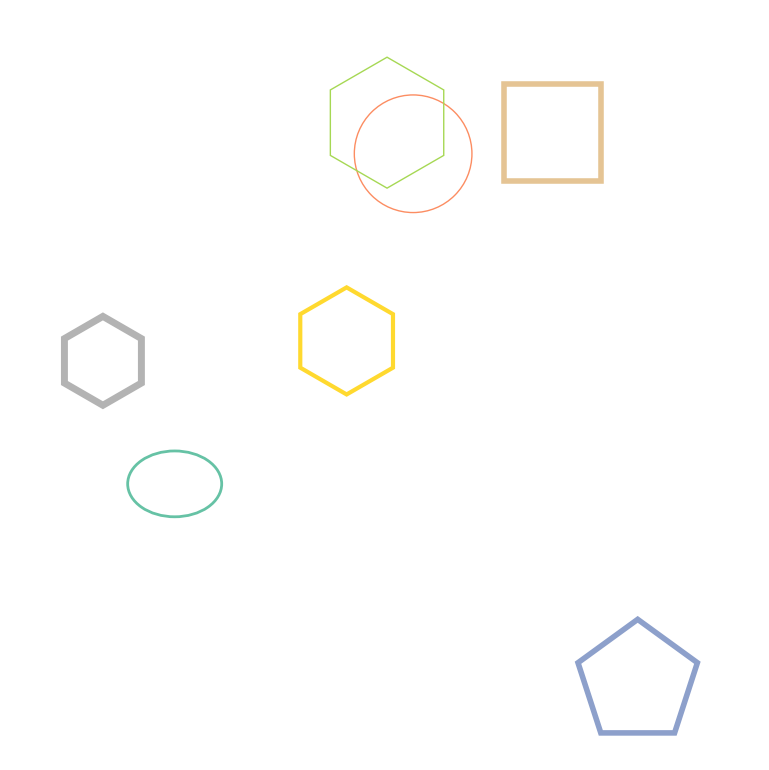[{"shape": "oval", "thickness": 1, "radius": 0.31, "center": [0.227, 0.372]}, {"shape": "circle", "thickness": 0.5, "radius": 0.38, "center": [0.537, 0.8]}, {"shape": "pentagon", "thickness": 2, "radius": 0.41, "center": [0.828, 0.114]}, {"shape": "hexagon", "thickness": 0.5, "radius": 0.43, "center": [0.503, 0.841]}, {"shape": "hexagon", "thickness": 1.5, "radius": 0.35, "center": [0.45, 0.557]}, {"shape": "square", "thickness": 2, "radius": 0.32, "center": [0.718, 0.828]}, {"shape": "hexagon", "thickness": 2.5, "radius": 0.29, "center": [0.134, 0.531]}]